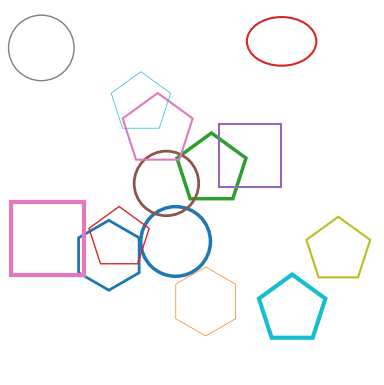[{"shape": "hexagon", "thickness": 2, "radius": 0.45, "center": [0.283, 0.337]}, {"shape": "circle", "thickness": 2.5, "radius": 0.45, "center": [0.456, 0.373]}, {"shape": "hexagon", "thickness": 0.5, "radius": 0.45, "center": [0.534, 0.217]}, {"shape": "pentagon", "thickness": 2.5, "radius": 0.47, "center": [0.549, 0.56]}, {"shape": "oval", "thickness": 1.5, "radius": 0.45, "center": [0.731, 0.893]}, {"shape": "pentagon", "thickness": 1, "radius": 0.41, "center": [0.309, 0.381]}, {"shape": "square", "thickness": 1.5, "radius": 0.4, "center": [0.65, 0.596]}, {"shape": "circle", "thickness": 2, "radius": 0.42, "center": [0.432, 0.524]}, {"shape": "square", "thickness": 3, "radius": 0.47, "center": [0.123, 0.381]}, {"shape": "pentagon", "thickness": 1.5, "radius": 0.48, "center": [0.41, 0.663]}, {"shape": "circle", "thickness": 1, "radius": 0.43, "center": [0.107, 0.876]}, {"shape": "pentagon", "thickness": 1.5, "radius": 0.44, "center": [0.879, 0.35]}, {"shape": "pentagon", "thickness": 0.5, "radius": 0.41, "center": [0.366, 0.733]}, {"shape": "pentagon", "thickness": 3, "radius": 0.45, "center": [0.759, 0.196]}]